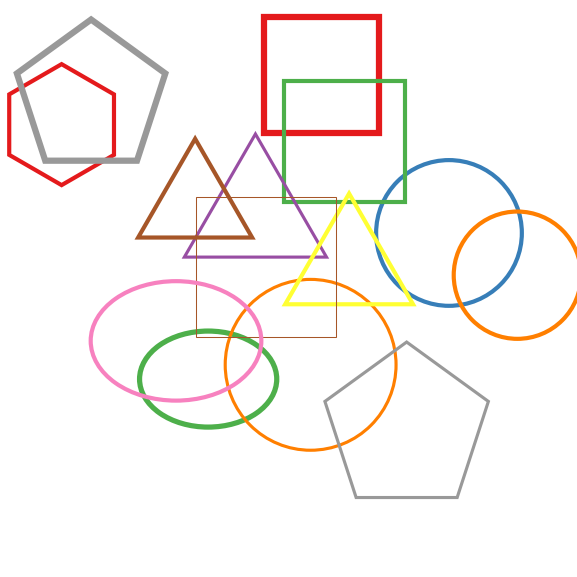[{"shape": "square", "thickness": 3, "radius": 0.5, "center": [0.557, 0.869]}, {"shape": "hexagon", "thickness": 2, "radius": 0.52, "center": [0.107, 0.783]}, {"shape": "circle", "thickness": 2, "radius": 0.63, "center": [0.777, 0.596]}, {"shape": "square", "thickness": 2, "radius": 0.53, "center": [0.596, 0.754]}, {"shape": "oval", "thickness": 2.5, "radius": 0.59, "center": [0.36, 0.343]}, {"shape": "triangle", "thickness": 1.5, "radius": 0.71, "center": [0.442, 0.625]}, {"shape": "circle", "thickness": 2, "radius": 0.55, "center": [0.896, 0.523]}, {"shape": "circle", "thickness": 1.5, "radius": 0.74, "center": [0.538, 0.367]}, {"shape": "triangle", "thickness": 2, "radius": 0.64, "center": [0.604, 0.536]}, {"shape": "triangle", "thickness": 2, "radius": 0.57, "center": [0.338, 0.645]}, {"shape": "square", "thickness": 0.5, "radius": 0.61, "center": [0.461, 0.537]}, {"shape": "oval", "thickness": 2, "radius": 0.74, "center": [0.305, 0.409]}, {"shape": "pentagon", "thickness": 3, "radius": 0.68, "center": [0.158, 0.83]}, {"shape": "pentagon", "thickness": 1.5, "radius": 0.74, "center": [0.704, 0.258]}]